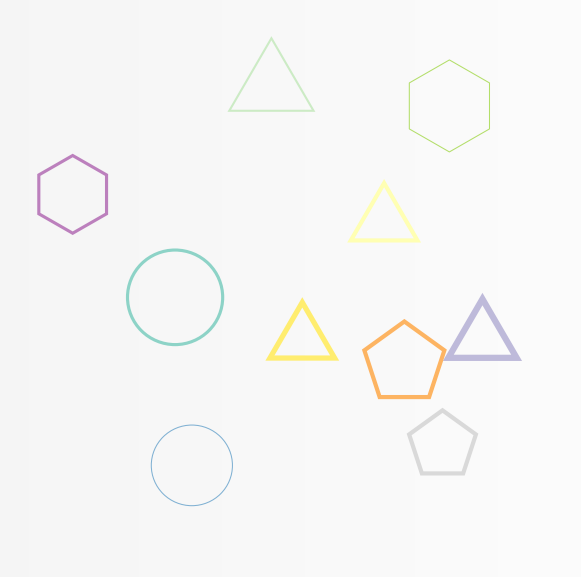[{"shape": "circle", "thickness": 1.5, "radius": 0.41, "center": [0.301, 0.484]}, {"shape": "triangle", "thickness": 2, "radius": 0.33, "center": [0.661, 0.616]}, {"shape": "triangle", "thickness": 3, "radius": 0.34, "center": [0.83, 0.413]}, {"shape": "circle", "thickness": 0.5, "radius": 0.35, "center": [0.33, 0.193]}, {"shape": "pentagon", "thickness": 2, "radius": 0.36, "center": [0.696, 0.37]}, {"shape": "hexagon", "thickness": 0.5, "radius": 0.4, "center": [0.773, 0.816]}, {"shape": "pentagon", "thickness": 2, "radius": 0.3, "center": [0.761, 0.228]}, {"shape": "hexagon", "thickness": 1.5, "radius": 0.34, "center": [0.125, 0.663]}, {"shape": "triangle", "thickness": 1, "radius": 0.42, "center": [0.467, 0.849]}, {"shape": "triangle", "thickness": 2.5, "radius": 0.32, "center": [0.52, 0.411]}]